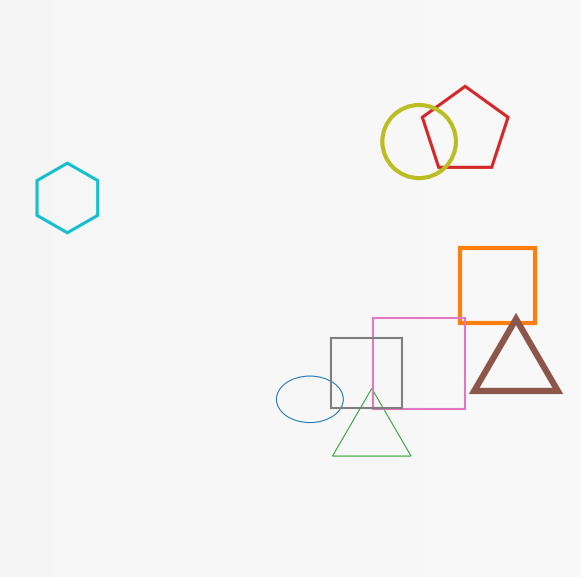[{"shape": "oval", "thickness": 0.5, "radius": 0.29, "center": [0.533, 0.308]}, {"shape": "square", "thickness": 2, "radius": 0.33, "center": [0.856, 0.504]}, {"shape": "triangle", "thickness": 0.5, "radius": 0.39, "center": [0.64, 0.248]}, {"shape": "pentagon", "thickness": 1.5, "radius": 0.39, "center": [0.8, 0.772]}, {"shape": "triangle", "thickness": 3, "radius": 0.42, "center": [0.888, 0.364]}, {"shape": "square", "thickness": 1, "radius": 0.4, "center": [0.721, 0.37]}, {"shape": "square", "thickness": 1, "radius": 0.31, "center": [0.631, 0.353]}, {"shape": "circle", "thickness": 2, "radius": 0.32, "center": [0.721, 0.754]}, {"shape": "hexagon", "thickness": 1.5, "radius": 0.3, "center": [0.116, 0.656]}]